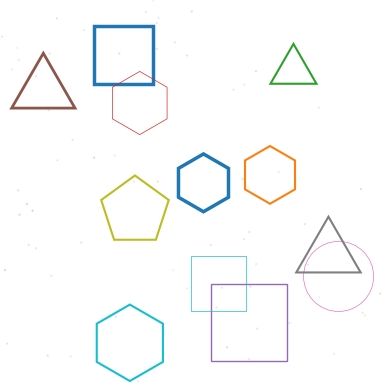[{"shape": "square", "thickness": 2.5, "radius": 0.38, "center": [0.321, 0.857]}, {"shape": "hexagon", "thickness": 2.5, "radius": 0.38, "center": [0.529, 0.525]}, {"shape": "hexagon", "thickness": 1.5, "radius": 0.37, "center": [0.701, 0.546]}, {"shape": "triangle", "thickness": 1.5, "radius": 0.34, "center": [0.762, 0.817]}, {"shape": "hexagon", "thickness": 0.5, "radius": 0.41, "center": [0.363, 0.732]}, {"shape": "square", "thickness": 1, "radius": 0.5, "center": [0.646, 0.162]}, {"shape": "triangle", "thickness": 2, "radius": 0.47, "center": [0.113, 0.767]}, {"shape": "circle", "thickness": 0.5, "radius": 0.46, "center": [0.88, 0.282]}, {"shape": "triangle", "thickness": 1.5, "radius": 0.48, "center": [0.853, 0.341]}, {"shape": "pentagon", "thickness": 1.5, "radius": 0.46, "center": [0.351, 0.452]}, {"shape": "square", "thickness": 0.5, "radius": 0.36, "center": [0.568, 0.264]}, {"shape": "hexagon", "thickness": 1.5, "radius": 0.5, "center": [0.337, 0.11]}]